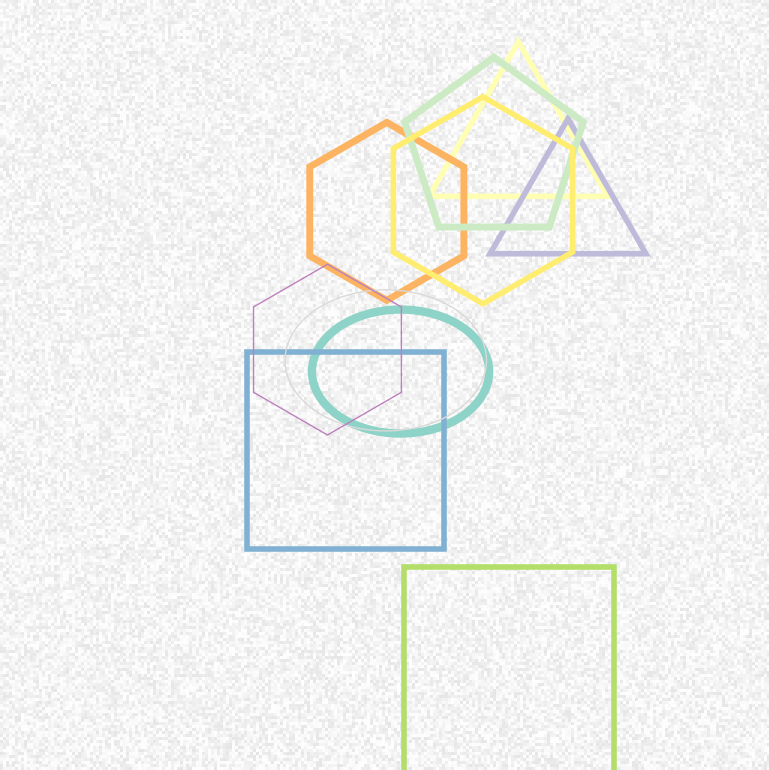[{"shape": "oval", "thickness": 3, "radius": 0.58, "center": [0.52, 0.517]}, {"shape": "triangle", "thickness": 2, "radius": 0.67, "center": [0.673, 0.812]}, {"shape": "triangle", "thickness": 2, "radius": 0.58, "center": [0.738, 0.729]}, {"shape": "square", "thickness": 2, "radius": 0.64, "center": [0.449, 0.415]}, {"shape": "hexagon", "thickness": 2.5, "radius": 0.58, "center": [0.502, 0.725]}, {"shape": "square", "thickness": 2, "radius": 0.68, "center": [0.661, 0.127]}, {"shape": "oval", "thickness": 0.5, "radius": 0.65, "center": [0.501, 0.532]}, {"shape": "hexagon", "thickness": 0.5, "radius": 0.55, "center": [0.425, 0.546]}, {"shape": "pentagon", "thickness": 2.5, "radius": 0.61, "center": [0.642, 0.804]}, {"shape": "hexagon", "thickness": 2, "radius": 0.67, "center": [0.627, 0.74]}]